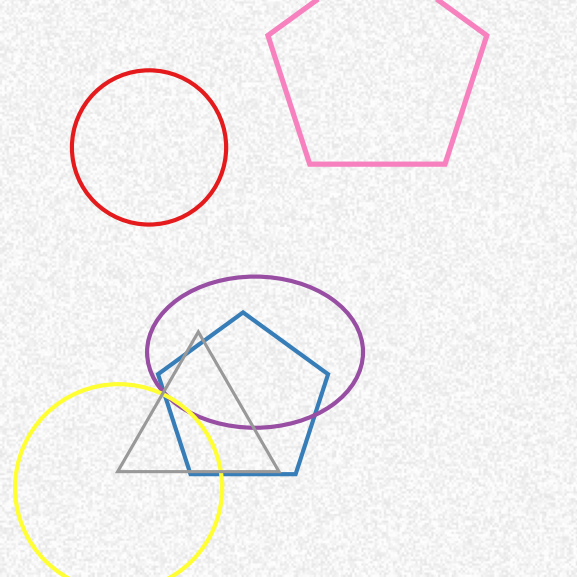[{"shape": "circle", "thickness": 2, "radius": 0.67, "center": [0.258, 0.744]}, {"shape": "pentagon", "thickness": 2, "radius": 0.77, "center": [0.421, 0.303]}, {"shape": "oval", "thickness": 2, "radius": 0.93, "center": [0.442, 0.389]}, {"shape": "circle", "thickness": 2, "radius": 0.9, "center": [0.205, 0.155]}, {"shape": "pentagon", "thickness": 2.5, "radius": 1.0, "center": [0.653, 0.876]}, {"shape": "triangle", "thickness": 1.5, "radius": 0.81, "center": [0.343, 0.263]}]